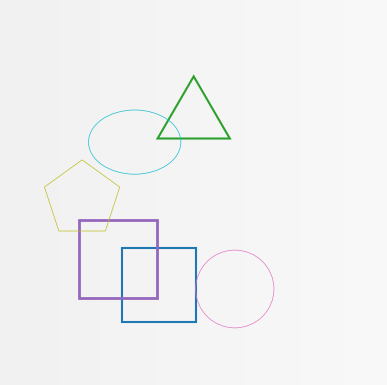[{"shape": "square", "thickness": 1.5, "radius": 0.48, "center": [0.41, 0.26]}, {"shape": "triangle", "thickness": 1.5, "radius": 0.54, "center": [0.5, 0.694]}, {"shape": "square", "thickness": 2, "radius": 0.51, "center": [0.304, 0.327]}, {"shape": "circle", "thickness": 0.5, "radius": 0.5, "center": [0.606, 0.249]}, {"shape": "pentagon", "thickness": 0.5, "radius": 0.51, "center": [0.212, 0.483]}, {"shape": "oval", "thickness": 0.5, "radius": 0.6, "center": [0.348, 0.631]}]